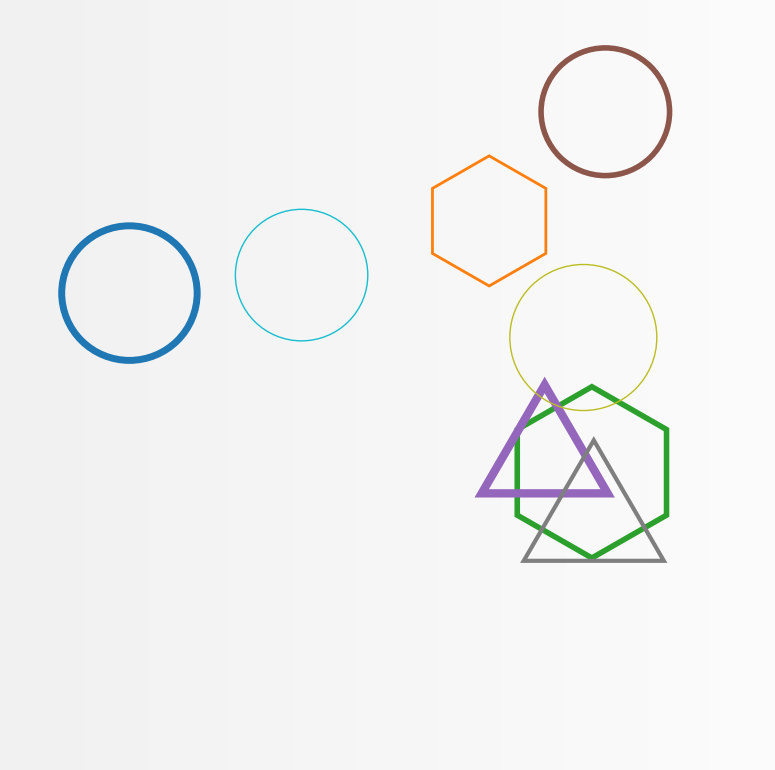[{"shape": "circle", "thickness": 2.5, "radius": 0.44, "center": [0.167, 0.619]}, {"shape": "hexagon", "thickness": 1, "radius": 0.42, "center": [0.631, 0.713]}, {"shape": "hexagon", "thickness": 2, "radius": 0.56, "center": [0.764, 0.387]}, {"shape": "triangle", "thickness": 3, "radius": 0.47, "center": [0.703, 0.406]}, {"shape": "circle", "thickness": 2, "radius": 0.41, "center": [0.781, 0.855]}, {"shape": "triangle", "thickness": 1.5, "radius": 0.52, "center": [0.766, 0.324]}, {"shape": "circle", "thickness": 0.5, "radius": 0.47, "center": [0.753, 0.562]}, {"shape": "circle", "thickness": 0.5, "radius": 0.43, "center": [0.389, 0.643]}]